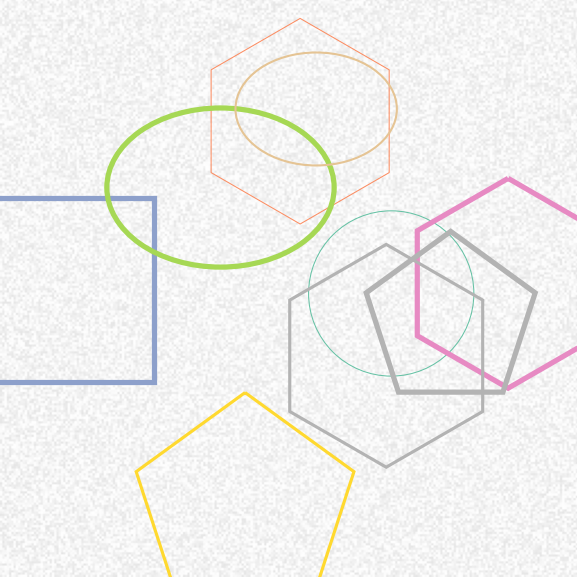[{"shape": "circle", "thickness": 0.5, "radius": 0.72, "center": [0.677, 0.491]}, {"shape": "hexagon", "thickness": 0.5, "radius": 0.89, "center": [0.52, 0.789]}, {"shape": "square", "thickness": 2.5, "radius": 0.8, "center": [0.107, 0.496]}, {"shape": "hexagon", "thickness": 2.5, "radius": 0.91, "center": [0.88, 0.509]}, {"shape": "oval", "thickness": 2.5, "radius": 0.98, "center": [0.382, 0.674]}, {"shape": "pentagon", "thickness": 1.5, "radius": 0.99, "center": [0.424, 0.121]}, {"shape": "oval", "thickness": 1, "radius": 0.7, "center": [0.547, 0.81]}, {"shape": "hexagon", "thickness": 1.5, "radius": 0.96, "center": [0.669, 0.383]}, {"shape": "pentagon", "thickness": 2.5, "radius": 0.77, "center": [0.78, 0.445]}]